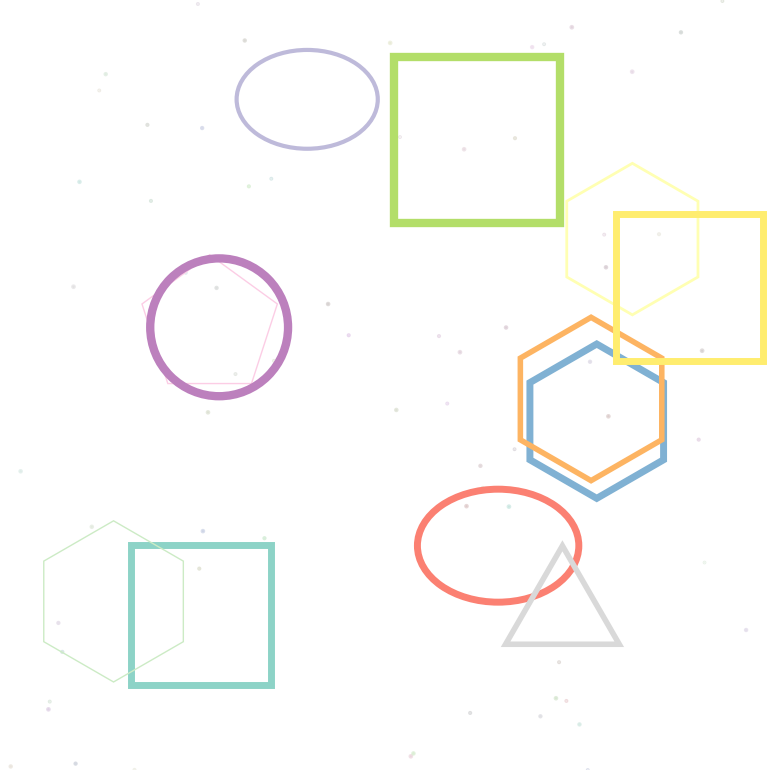[{"shape": "square", "thickness": 2.5, "radius": 0.45, "center": [0.261, 0.201]}, {"shape": "hexagon", "thickness": 1, "radius": 0.49, "center": [0.821, 0.69]}, {"shape": "oval", "thickness": 1.5, "radius": 0.46, "center": [0.399, 0.871]}, {"shape": "oval", "thickness": 2.5, "radius": 0.52, "center": [0.647, 0.291]}, {"shape": "hexagon", "thickness": 2.5, "radius": 0.5, "center": [0.775, 0.453]}, {"shape": "hexagon", "thickness": 2, "radius": 0.53, "center": [0.768, 0.482]}, {"shape": "square", "thickness": 3, "radius": 0.54, "center": [0.62, 0.818]}, {"shape": "pentagon", "thickness": 0.5, "radius": 0.46, "center": [0.272, 0.577]}, {"shape": "triangle", "thickness": 2, "radius": 0.43, "center": [0.73, 0.206]}, {"shape": "circle", "thickness": 3, "radius": 0.45, "center": [0.285, 0.575]}, {"shape": "hexagon", "thickness": 0.5, "radius": 0.52, "center": [0.147, 0.219]}, {"shape": "square", "thickness": 2.5, "radius": 0.48, "center": [0.896, 0.627]}]